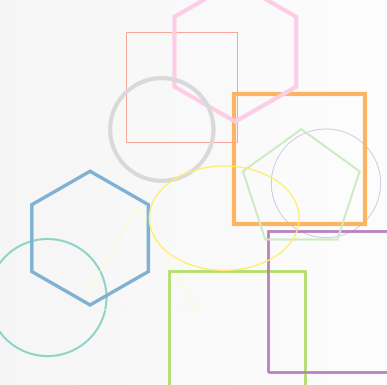[{"shape": "circle", "thickness": 1.5, "radius": 0.76, "center": [0.123, 0.227]}, {"shape": "triangle", "thickness": 0.5, "radius": 0.9, "center": [0.355, 0.285]}, {"shape": "circle", "thickness": 0.5, "radius": 0.71, "center": [0.841, 0.524]}, {"shape": "square", "thickness": 0.5, "radius": 0.71, "center": [0.469, 0.775]}, {"shape": "hexagon", "thickness": 2.5, "radius": 0.87, "center": [0.232, 0.382]}, {"shape": "square", "thickness": 3, "radius": 0.85, "center": [0.772, 0.588]}, {"shape": "square", "thickness": 2, "radius": 0.87, "center": [0.611, 0.12]}, {"shape": "hexagon", "thickness": 3, "radius": 0.91, "center": [0.607, 0.866]}, {"shape": "circle", "thickness": 3, "radius": 0.67, "center": [0.418, 0.664]}, {"shape": "square", "thickness": 2, "radius": 0.91, "center": [0.875, 0.216]}, {"shape": "pentagon", "thickness": 1.5, "radius": 0.79, "center": [0.778, 0.506]}, {"shape": "oval", "thickness": 1, "radius": 0.97, "center": [0.579, 0.433]}]